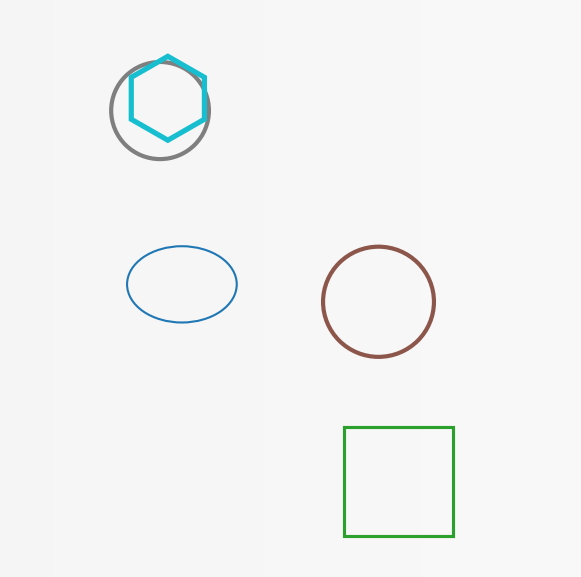[{"shape": "oval", "thickness": 1, "radius": 0.47, "center": [0.313, 0.507]}, {"shape": "square", "thickness": 1.5, "radius": 0.47, "center": [0.686, 0.165]}, {"shape": "circle", "thickness": 2, "radius": 0.48, "center": [0.651, 0.477]}, {"shape": "circle", "thickness": 2, "radius": 0.42, "center": [0.275, 0.808]}, {"shape": "hexagon", "thickness": 2.5, "radius": 0.36, "center": [0.289, 0.829]}]